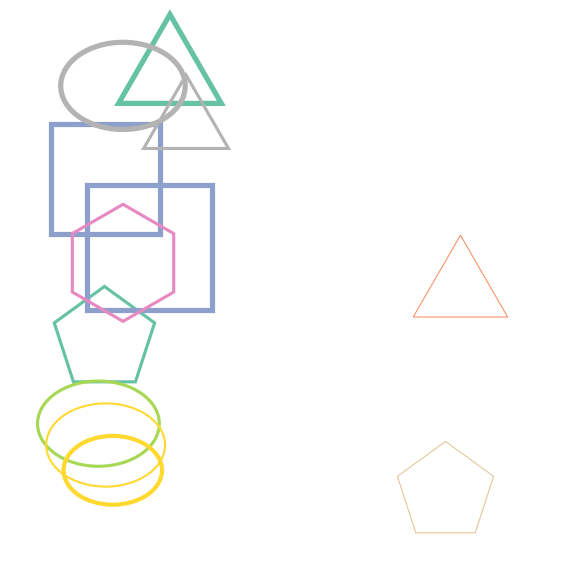[{"shape": "triangle", "thickness": 2.5, "radius": 0.51, "center": [0.294, 0.871]}, {"shape": "pentagon", "thickness": 1.5, "radius": 0.46, "center": [0.181, 0.412]}, {"shape": "triangle", "thickness": 0.5, "radius": 0.47, "center": [0.797, 0.497]}, {"shape": "square", "thickness": 2.5, "radius": 0.47, "center": [0.183, 0.689]}, {"shape": "square", "thickness": 2.5, "radius": 0.54, "center": [0.259, 0.57]}, {"shape": "hexagon", "thickness": 1.5, "radius": 0.51, "center": [0.213, 0.544]}, {"shape": "oval", "thickness": 1.5, "radius": 0.53, "center": [0.17, 0.266]}, {"shape": "oval", "thickness": 1, "radius": 0.51, "center": [0.183, 0.229]}, {"shape": "oval", "thickness": 2, "radius": 0.43, "center": [0.195, 0.185]}, {"shape": "pentagon", "thickness": 0.5, "radius": 0.44, "center": [0.771, 0.147]}, {"shape": "triangle", "thickness": 1.5, "radius": 0.42, "center": [0.322, 0.784]}, {"shape": "oval", "thickness": 2.5, "radius": 0.54, "center": [0.213, 0.85]}]